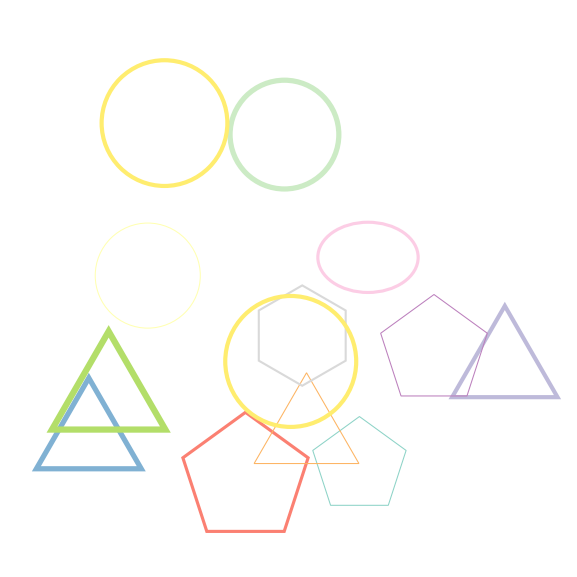[{"shape": "pentagon", "thickness": 0.5, "radius": 0.42, "center": [0.622, 0.193]}, {"shape": "circle", "thickness": 0.5, "radius": 0.45, "center": [0.256, 0.522]}, {"shape": "triangle", "thickness": 2, "radius": 0.53, "center": [0.874, 0.364]}, {"shape": "pentagon", "thickness": 1.5, "radius": 0.57, "center": [0.425, 0.171]}, {"shape": "triangle", "thickness": 2.5, "radius": 0.52, "center": [0.154, 0.24]}, {"shape": "triangle", "thickness": 0.5, "radius": 0.52, "center": [0.531, 0.249]}, {"shape": "triangle", "thickness": 3, "radius": 0.57, "center": [0.188, 0.312]}, {"shape": "oval", "thickness": 1.5, "radius": 0.43, "center": [0.637, 0.554]}, {"shape": "hexagon", "thickness": 1, "radius": 0.43, "center": [0.523, 0.418]}, {"shape": "pentagon", "thickness": 0.5, "radius": 0.49, "center": [0.752, 0.392]}, {"shape": "circle", "thickness": 2.5, "radius": 0.47, "center": [0.493, 0.766]}, {"shape": "circle", "thickness": 2, "radius": 0.54, "center": [0.285, 0.786]}, {"shape": "circle", "thickness": 2, "radius": 0.57, "center": [0.503, 0.373]}]